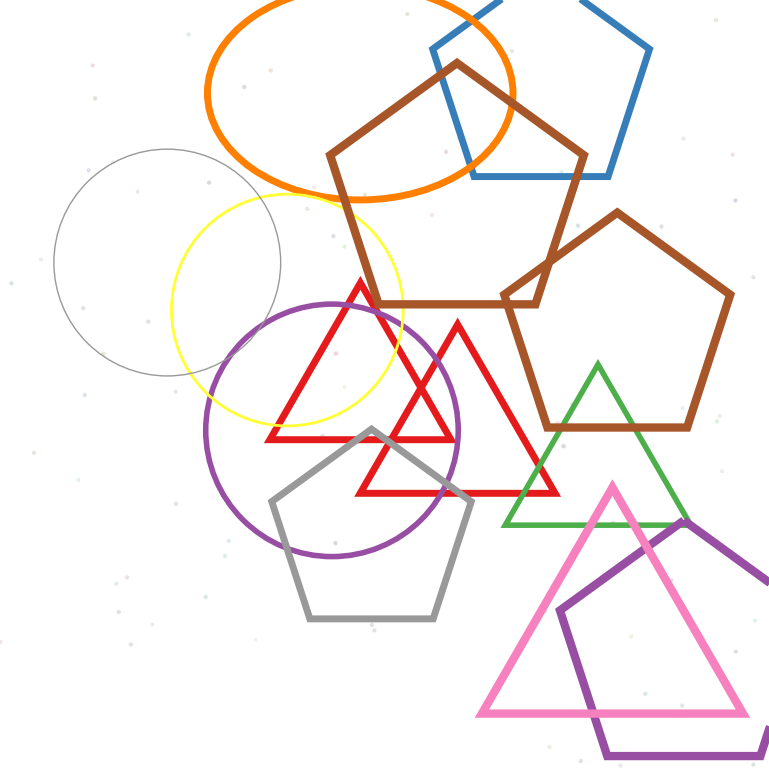[{"shape": "triangle", "thickness": 2.5, "radius": 0.73, "center": [0.594, 0.432]}, {"shape": "triangle", "thickness": 2.5, "radius": 0.68, "center": [0.468, 0.497]}, {"shape": "pentagon", "thickness": 2.5, "radius": 0.74, "center": [0.703, 0.89]}, {"shape": "triangle", "thickness": 2, "radius": 0.7, "center": [0.777, 0.388]}, {"shape": "pentagon", "thickness": 3, "radius": 0.85, "center": [0.888, 0.155]}, {"shape": "circle", "thickness": 2, "radius": 0.82, "center": [0.431, 0.441]}, {"shape": "oval", "thickness": 2.5, "radius": 0.99, "center": [0.468, 0.879]}, {"shape": "circle", "thickness": 1, "radius": 0.75, "center": [0.373, 0.597]}, {"shape": "pentagon", "thickness": 3, "radius": 0.87, "center": [0.594, 0.745]}, {"shape": "pentagon", "thickness": 3, "radius": 0.77, "center": [0.802, 0.57]}, {"shape": "triangle", "thickness": 3, "radius": 0.98, "center": [0.795, 0.171]}, {"shape": "circle", "thickness": 0.5, "radius": 0.74, "center": [0.217, 0.659]}, {"shape": "pentagon", "thickness": 2.5, "radius": 0.68, "center": [0.482, 0.306]}]